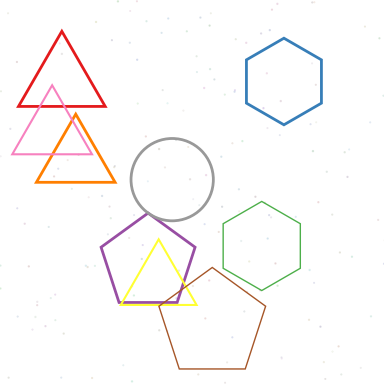[{"shape": "triangle", "thickness": 2, "radius": 0.65, "center": [0.161, 0.789]}, {"shape": "hexagon", "thickness": 2, "radius": 0.56, "center": [0.737, 0.788]}, {"shape": "hexagon", "thickness": 1, "radius": 0.58, "center": [0.68, 0.361]}, {"shape": "pentagon", "thickness": 2, "radius": 0.64, "center": [0.385, 0.318]}, {"shape": "triangle", "thickness": 2, "radius": 0.59, "center": [0.197, 0.585]}, {"shape": "triangle", "thickness": 1.5, "radius": 0.57, "center": [0.412, 0.265]}, {"shape": "pentagon", "thickness": 1, "radius": 0.73, "center": [0.551, 0.16]}, {"shape": "triangle", "thickness": 1.5, "radius": 0.6, "center": [0.135, 0.659]}, {"shape": "circle", "thickness": 2, "radius": 0.53, "center": [0.447, 0.533]}]